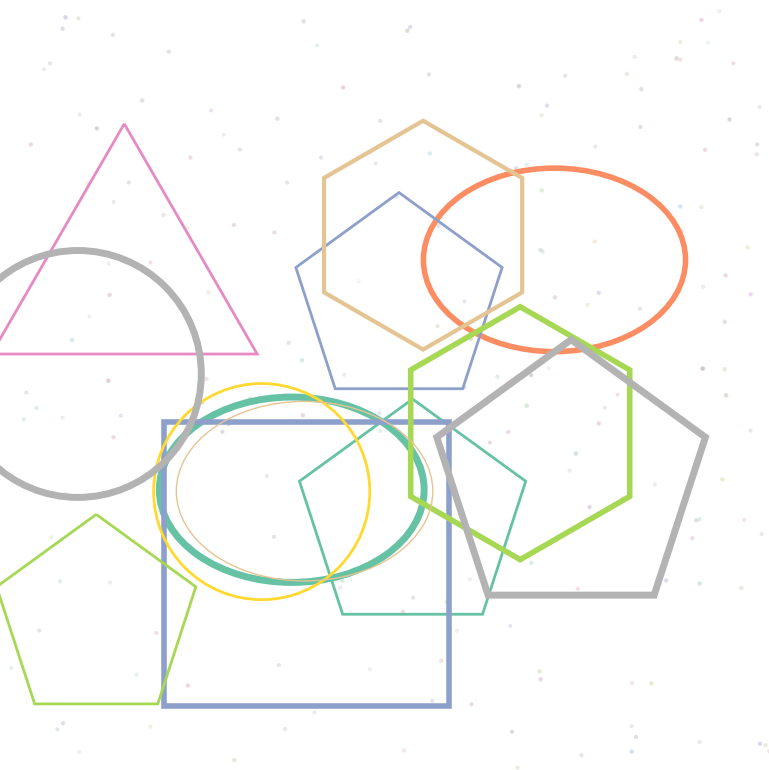[{"shape": "oval", "thickness": 2.5, "radius": 0.86, "center": [0.379, 0.364]}, {"shape": "pentagon", "thickness": 1, "radius": 0.77, "center": [0.536, 0.327]}, {"shape": "oval", "thickness": 2, "radius": 0.85, "center": [0.72, 0.663]}, {"shape": "square", "thickness": 2, "radius": 0.93, "center": [0.398, 0.268]}, {"shape": "pentagon", "thickness": 1, "radius": 0.7, "center": [0.518, 0.609]}, {"shape": "triangle", "thickness": 1, "radius": 1.0, "center": [0.161, 0.64]}, {"shape": "hexagon", "thickness": 2, "radius": 0.82, "center": [0.676, 0.437]}, {"shape": "pentagon", "thickness": 1, "radius": 0.68, "center": [0.125, 0.196]}, {"shape": "circle", "thickness": 1, "radius": 0.7, "center": [0.34, 0.362]}, {"shape": "hexagon", "thickness": 1.5, "radius": 0.74, "center": [0.549, 0.695]}, {"shape": "oval", "thickness": 0.5, "radius": 0.83, "center": [0.396, 0.362]}, {"shape": "pentagon", "thickness": 2.5, "radius": 0.92, "center": [0.742, 0.375]}, {"shape": "circle", "thickness": 2.5, "radius": 0.8, "center": [0.101, 0.514]}]